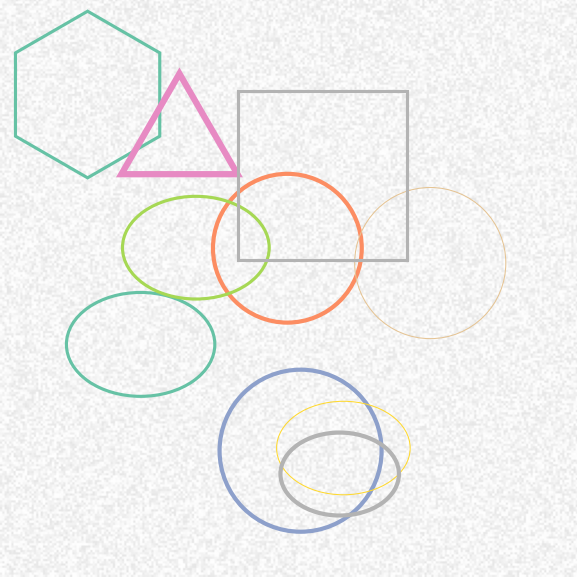[{"shape": "hexagon", "thickness": 1.5, "radius": 0.72, "center": [0.152, 0.835]}, {"shape": "oval", "thickness": 1.5, "radius": 0.64, "center": [0.243, 0.403]}, {"shape": "circle", "thickness": 2, "radius": 0.64, "center": [0.498, 0.569]}, {"shape": "circle", "thickness": 2, "radius": 0.7, "center": [0.52, 0.219]}, {"shape": "triangle", "thickness": 3, "radius": 0.58, "center": [0.311, 0.756]}, {"shape": "oval", "thickness": 1.5, "radius": 0.64, "center": [0.339, 0.57]}, {"shape": "oval", "thickness": 0.5, "radius": 0.58, "center": [0.595, 0.223]}, {"shape": "circle", "thickness": 0.5, "radius": 0.65, "center": [0.745, 0.544]}, {"shape": "square", "thickness": 1.5, "radius": 0.73, "center": [0.559, 0.695]}, {"shape": "oval", "thickness": 2, "radius": 0.51, "center": [0.588, 0.178]}]